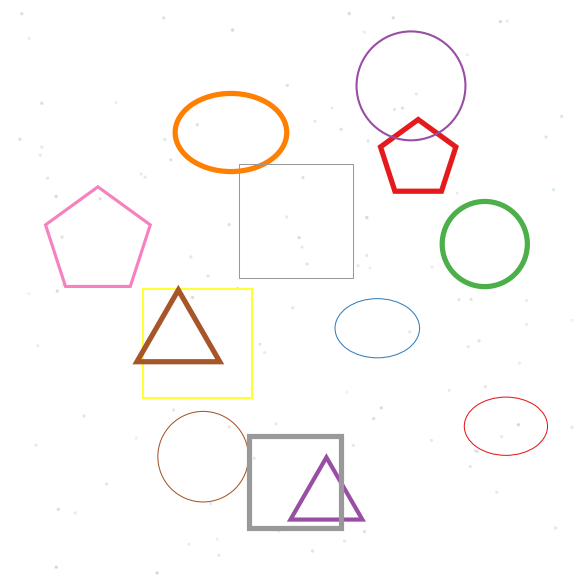[{"shape": "pentagon", "thickness": 2.5, "radius": 0.34, "center": [0.724, 0.724]}, {"shape": "oval", "thickness": 0.5, "radius": 0.36, "center": [0.876, 0.261]}, {"shape": "oval", "thickness": 0.5, "radius": 0.37, "center": [0.653, 0.431]}, {"shape": "circle", "thickness": 2.5, "radius": 0.37, "center": [0.839, 0.577]}, {"shape": "circle", "thickness": 1, "radius": 0.47, "center": [0.712, 0.85]}, {"shape": "triangle", "thickness": 2, "radius": 0.36, "center": [0.565, 0.135]}, {"shape": "oval", "thickness": 2.5, "radius": 0.48, "center": [0.4, 0.77]}, {"shape": "square", "thickness": 1, "radius": 0.47, "center": [0.342, 0.404]}, {"shape": "circle", "thickness": 0.5, "radius": 0.39, "center": [0.352, 0.208]}, {"shape": "triangle", "thickness": 2.5, "radius": 0.41, "center": [0.309, 0.414]}, {"shape": "pentagon", "thickness": 1.5, "radius": 0.48, "center": [0.17, 0.58]}, {"shape": "square", "thickness": 2.5, "radius": 0.4, "center": [0.51, 0.165]}, {"shape": "square", "thickness": 0.5, "radius": 0.49, "center": [0.512, 0.616]}]